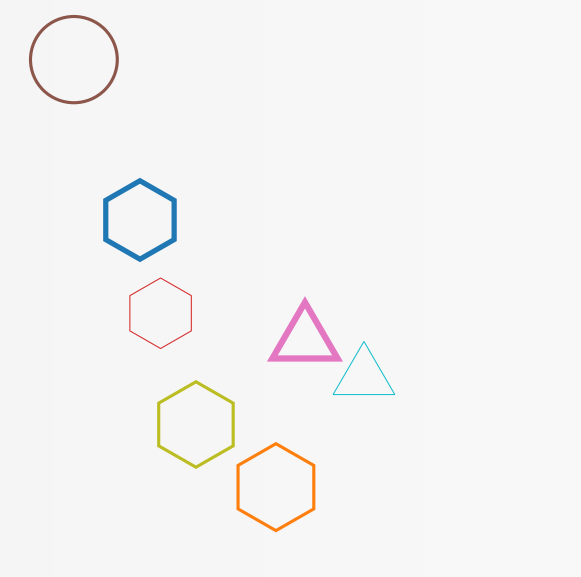[{"shape": "hexagon", "thickness": 2.5, "radius": 0.34, "center": [0.241, 0.618]}, {"shape": "hexagon", "thickness": 1.5, "radius": 0.38, "center": [0.475, 0.156]}, {"shape": "hexagon", "thickness": 0.5, "radius": 0.31, "center": [0.276, 0.457]}, {"shape": "circle", "thickness": 1.5, "radius": 0.37, "center": [0.127, 0.896]}, {"shape": "triangle", "thickness": 3, "radius": 0.32, "center": [0.525, 0.411]}, {"shape": "hexagon", "thickness": 1.5, "radius": 0.37, "center": [0.337, 0.264]}, {"shape": "triangle", "thickness": 0.5, "radius": 0.31, "center": [0.626, 0.347]}]